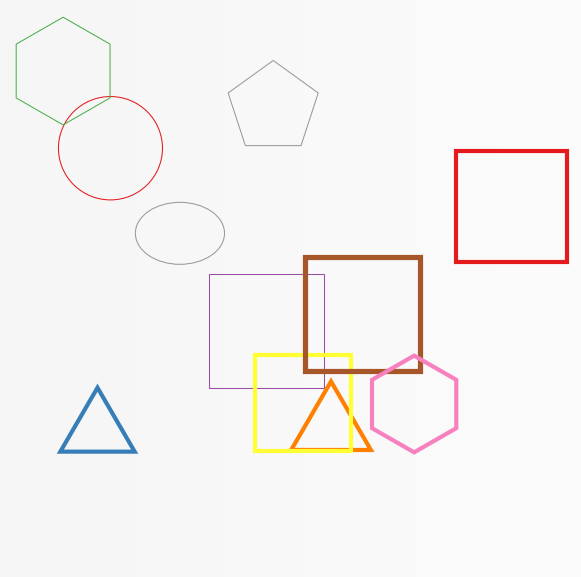[{"shape": "square", "thickness": 2, "radius": 0.48, "center": [0.88, 0.641]}, {"shape": "circle", "thickness": 0.5, "radius": 0.45, "center": [0.19, 0.742]}, {"shape": "triangle", "thickness": 2, "radius": 0.37, "center": [0.168, 0.254]}, {"shape": "hexagon", "thickness": 0.5, "radius": 0.47, "center": [0.109, 0.876]}, {"shape": "square", "thickness": 0.5, "radius": 0.49, "center": [0.458, 0.426]}, {"shape": "triangle", "thickness": 2, "radius": 0.4, "center": [0.57, 0.26]}, {"shape": "square", "thickness": 2, "radius": 0.41, "center": [0.522, 0.301]}, {"shape": "square", "thickness": 2.5, "radius": 0.5, "center": [0.624, 0.455]}, {"shape": "hexagon", "thickness": 2, "radius": 0.42, "center": [0.712, 0.3]}, {"shape": "pentagon", "thickness": 0.5, "radius": 0.41, "center": [0.47, 0.813]}, {"shape": "oval", "thickness": 0.5, "radius": 0.38, "center": [0.31, 0.595]}]